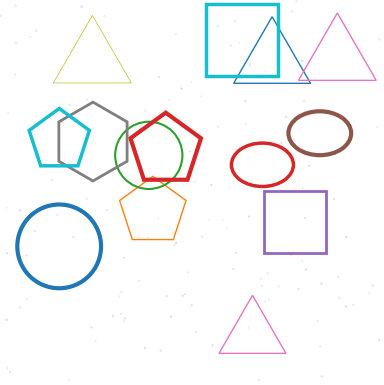[{"shape": "triangle", "thickness": 1, "radius": 0.58, "center": [0.707, 0.841]}, {"shape": "circle", "thickness": 3, "radius": 0.54, "center": [0.154, 0.36]}, {"shape": "pentagon", "thickness": 1, "radius": 0.45, "center": [0.397, 0.451]}, {"shape": "circle", "thickness": 1.5, "radius": 0.44, "center": [0.386, 0.596]}, {"shape": "pentagon", "thickness": 3, "radius": 0.48, "center": [0.43, 0.611]}, {"shape": "oval", "thickness": 2.5, "radius": 0.4, "center": [0.682, 0.572]}, {"shape": "square", "thickness": 2, "radius": 0.4, "center": [0.765, 0.423]}, {"shape": "oval", "thickness": 3, "radius": 0.41, "center": [0.831, 0.654]}, {"shape": "triangle", "thickness": 1, "radius": 0.58, "center": [0.876, 0.85]}, {"shape": "triangle", "thickness": 1, "radius": 0.5, "center": [0.656, 0.132]}, {"shape": "hexagon", "thickness": 2, "radius": 0.51, "center": [0.242, 0.632]}, {"shape": "triangle", "thickness": 0.5, "radius": 0.58, "center": [0.24, 0.843]}, {"shape": "pentagon", "thickness": 2.5, "radius": 0.41, "center": [0.154, 0.636]}, {"shape": "square", "thickness": 2.5, "radius": 0.47, "center": [0.627, 0.896]}]